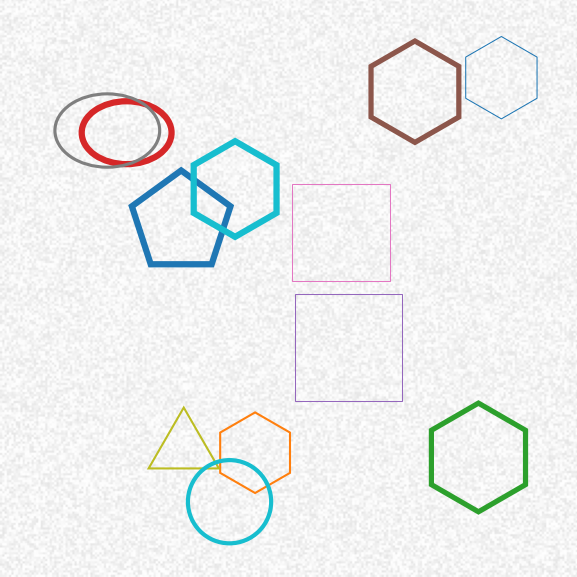[{"shape": "hexagon", "thickness": 0.5, "radius": 0.36, "center": [0.868, 0.865]}, {"shape": "pentagon", "thickness": 3, "radius": 0.45, "center": [0.314, 0.614]}, {"shape": "hexagon", "thickness": 1, "radius": 0.35, "center": [0.442, 0.215]}, {"shape": "hexagon", "thickness": 2.5, "radius": 0.47, "center": [0.829, 0.207]}, {"shape": "oval", "thickness": 3, "radius": 0.39, "center": [0.219, 0.769]}, {"shape": "square", "thickness": 0.5, "radius": 0.46, "center": [0.603, 0.398]}, {"shape": "hexagon", "thickness": 2.5, "radius": 0.44, "center": [0.718, 0.84]}, {"shape": "square", "thickness": 0.5, "radius": 0.42, "center": [0.59, 0.597]}, {"shape": "oval", "thickness": 1.5, "radius": 0.45, "center": [0.186, 0.773]}, {"shape": "triangle", "thickness": 1, "radius": 0.35, "center": [0.318, 0.223]}, {"shape": "circle", "thickness": 2, "radius": 0.36, "center": [0.397, 0.13]}, {"shape": "hexagon", "thickness": 3, "radius": 0.41, "center": [0.407, 0.672]}]